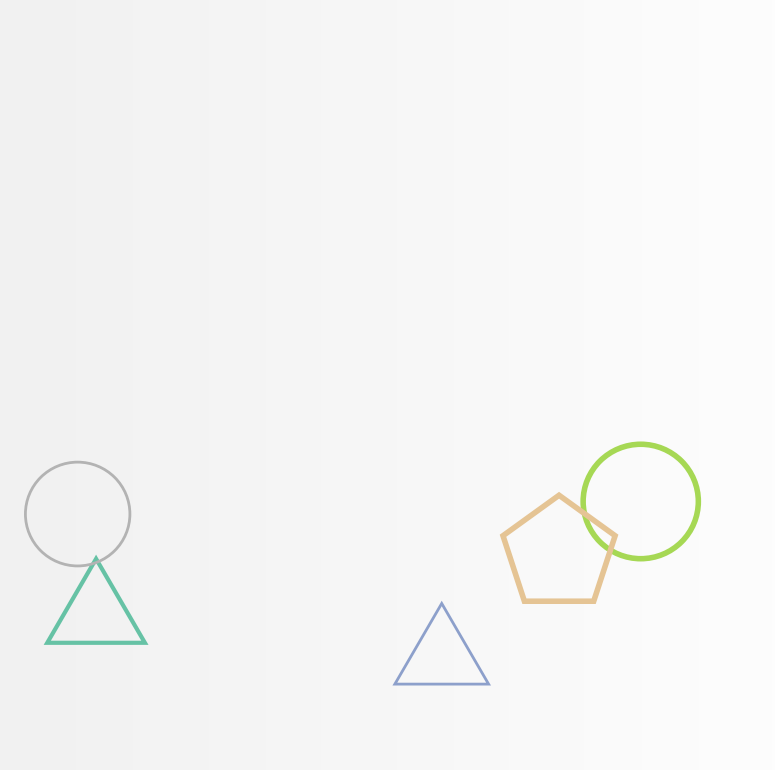[{"shape": "triangle", "thickness": 1.5, "radius": 0.36, "center": [0.124, 0.202]}, {"shape": "triangle", "thickness": 1, "radius": 0.35, "center": [0.57, 0.146]}, {"shape": "circle", "thickness": 2, "radius": 0.37, "center": [0.827, 0.349]}, {"shape": "pentagon", "thickness": 2, "radius": 0.38, "center": [0.721, 0.281]}, {"shape": "circle", "thickness": 1, "radius": 0.34, "center": [0.1, 0.332]}]